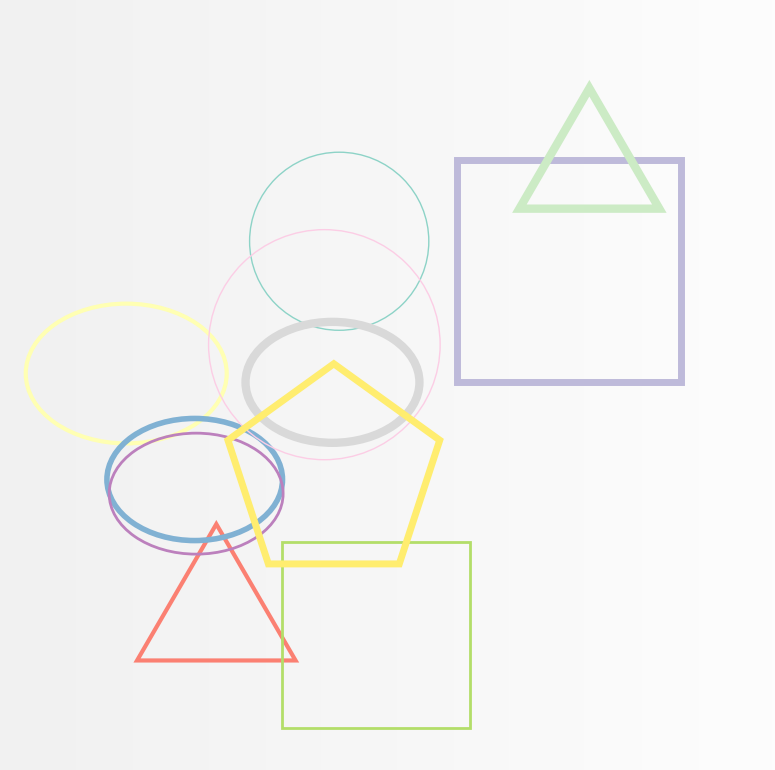[{"shape": "circle", "thickness": 0.5, "radius": 0.58, "center": [0.438, 0.687]}, {"shape": "oval", "thickness": 1.5, "radius": 0.65, "center": [0.163, 0.515]}, {"shape": "square", "thickness": 2.5, "radius": 0.72, "center": [0.735, 0.648]}, {"shape": "triangle", "thickness": 1.5, "radius": 0.59, "center": [0.279, 0.201]}, {"shape": "oval", "thickness": 2, "radius": 0.57, "center": [0.251, 0.377]}, {"shape": "square", "thickness": 1, "radius": 0.61, "center": [0.485, 0.175]}, {"shape": "circle", "thickness": 0.5, "radius": 0.75, "center": [0.419, 0.552]}, {"shape": "oval", "thickness": 3, "radius": 0.56, "center": [0.429, 0.503]}, {"shape": "oval", "thickness": 1, "radius": 0.56, "center": [0.253, 0.359]}, {"shape": "triangle", "thickness": 3, "radius": 0.52, "center": [0.76, 0.781]}, {"shape": "pentagon", "thickness": 2.5, "radius": 0.72, "center": [0.431, 0.384]}]